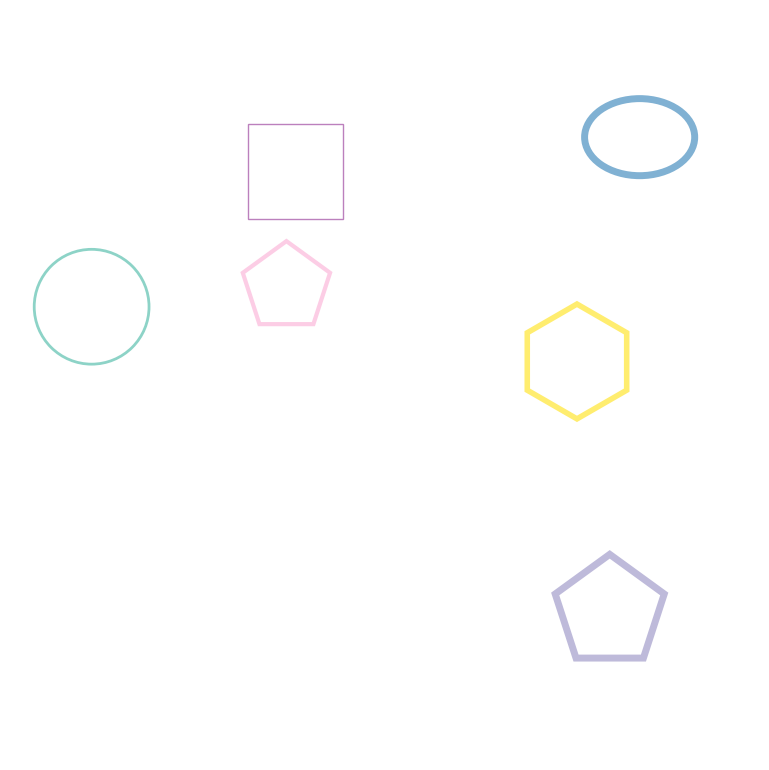[{"shape": "circle", "thickness": 1, "radius": 0.37, "center": [0.119, 0.602]}, {"shape": "pentagon", "thickness": 2.5, "radius": 0.37, "center": [0.792, 0.206]}, {"shape": "oval", "thickness": 2.5, "radius": 0.36, "center": [0.831, 0.822]}, {"shape": "pentagon", "thickness": 1.5, "radius": 0.3, "center": [0.372, 0.627]}, {"shape": "square", "thickness": 0.5, "radius": 0.31, "center": [0.383, 0.778]}, {"shape": "hexagon", "thickness": 2, "radius": 0.37, "center": [0.749, 0.531]}]